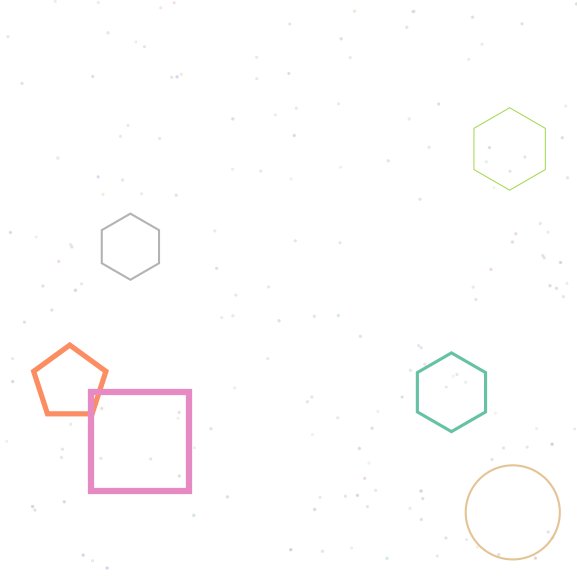[{"shape": "hexagon", "thickness": 1.5, "radius": 0.34, "center": [0.782, 0.32]}, {"shape": "pentagon", "thickness": 2.5, "radius": 0.33, "center": [0.121, 0.336]}, {"shape": "square", "thickness": 3, "radius": 0.43, "center": [0.242, 0.235]}, {"shape": "hexagon", "thickness": 0.5, "radius": 0.36, "center": [0.883, 0.741]}, {"shape": "circle", "thickness": 1, "radius": 0.41, "center": [0.888, 0.112]}, {"shape": "hexagon", "thickness": 1, "radius": 0.29, "center": [0.226, 0.572]}]